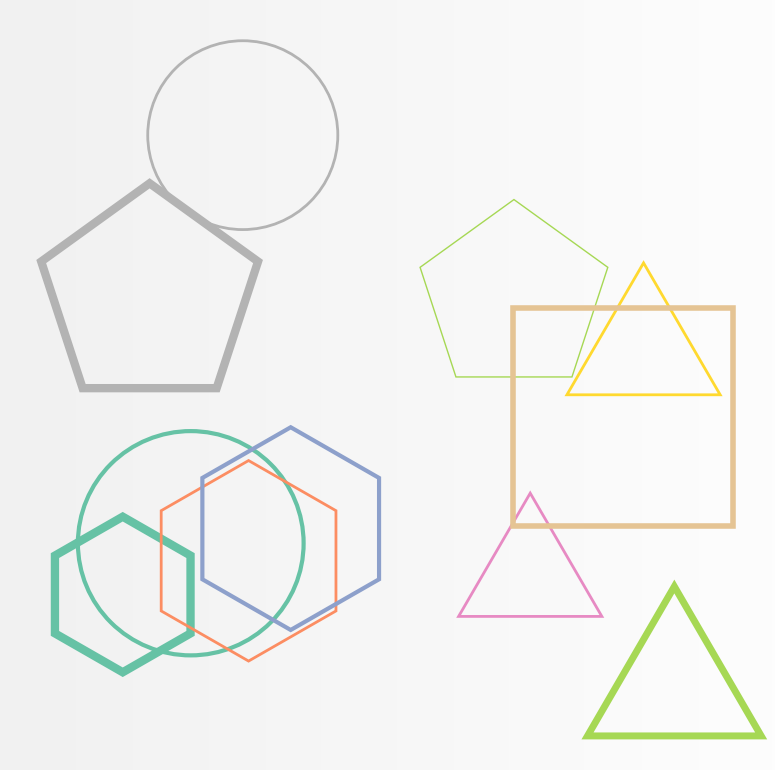[{"shape": "circle", "thickness": 1.5, "radius": 0.73, "center": [0.246, 0.294]}, {"shape": "hexagon", "thickness": 3, "radius": 0.51, "center": [0.158, 0.228]}, {"shape": "hexagon", "thickness": 1, "radius": 0.65, "center": [0.321, 0.272]}, {"shape": "hexagon", "thickness": 1.5, "radius": 0.66, "center": [0.375, 0.313]}, {"shape": "triangle", "thickness": 1, "radius": 0.53, "center": [0.684, 0.253]}, {"shape": "triangle", "thickness": 2.5, "radius": 0.65, "center": [0.87, 0.109]}, {"shape": "pentagon", "thickness": 0.5, "radius": 0.64, "center": [0.663, 0.613]}, {"shape": "triangle", "thickness": 1, "radius": 0.57, "center": [0.83, 0.544]}, {"shape": "square", "thickness": 2, "radius": 0.71, "center": [0.803, 0.458]}, {"shape": "pentagon", "thickness": 3, "radius": 0.74, "center": [0.193, 0.615]}, {"shape": "circle", "thickness": 1, "radius": 0.61, "center": [0.313, 0.824]}]